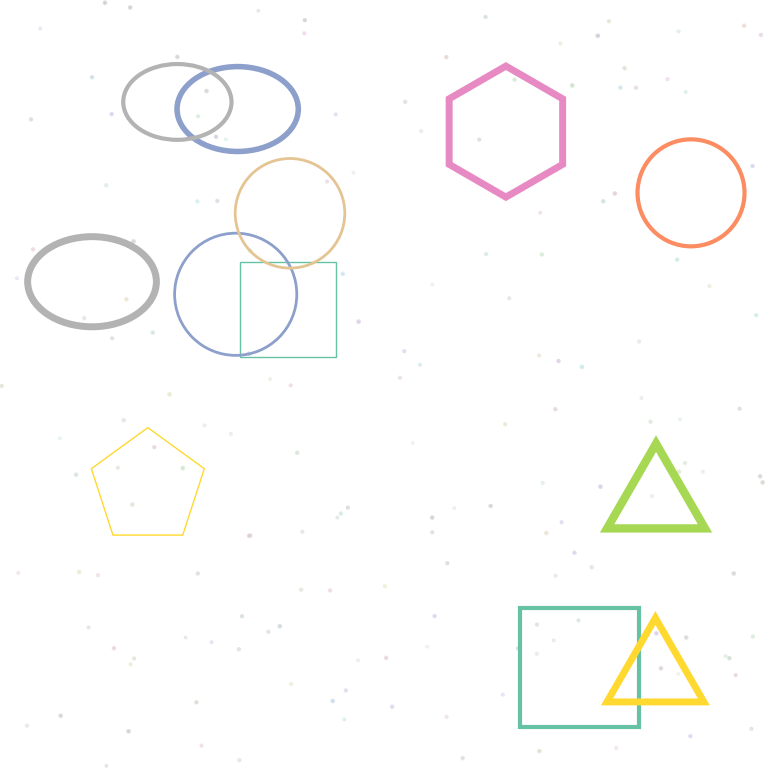[{"shape": "square", "thickness": 0.5, "radius": 0.31, "center": [0.374, 0.598]}, {"shape": "square", "thickness": 1.5, "radius": 0.39, "center": [0.752, 0.133]}, {"shape": "circle", "thickness": 1.5, "radius": 0.35, "center": [0.897, 0.75]}, {"shape": "circle", "thickness": 1, "radius": 0.4, "center": [0.306, 0.618]}, {"shape": "oval", "thickness": 2, "radius": 0.39, "center": [0.309, 0.858]}, {"shape": "hexagon", "thickness": 2.5, "radius": 0.43, "center": [0.657, 0.829]}, {"shape": "triangle", "thickness": 3, "radius": 0.37, "center": [0.852, 0.35]}, {"shape": "triangle", "thickness": 2.5, "radius": 0.36, "center": [0.851, 0.125]}, {"shape": "pentagon", "thickness": 0.5, "radius": 0.39, "center": [0.192, 0.367]}, {"shape": "circle", "thickness": 1, "radius": 0.36, "center": [0.377, 0.723]}, {"shape": "oval", "thickness": 1.5, "radius": 0.35, "center": [0.23, 0.868]}, {"shape": "oval", "thickness": 2.5, "radius": 0.42, "center": [0.12, 0.634]}]